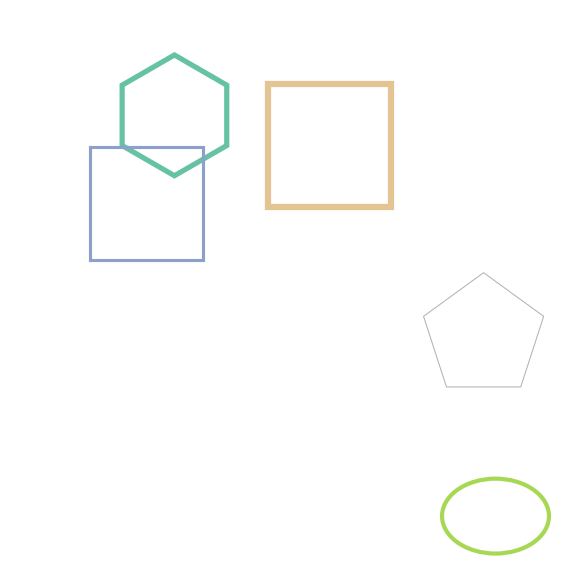[{"shape": "hexagon", "thickness": 2.5, "radius": 0.52, "center": [0.302, 0.799]}, {"shape": "square", "thickness": 1.5, "radius": 0.49, "center": [0.254, 0.646]}, {"shape": "oval", "thickness": 2, "radius": 0.46, "center": [0.858, 0.105]}, {"shape": "square", "thickness": 3, "radius": 0.53, "center": [0.571, 0.748]}, {"shape": "pentagon", "thickness": 0.5, "radius": 0.55, "center": [0.837, 0.418]}]